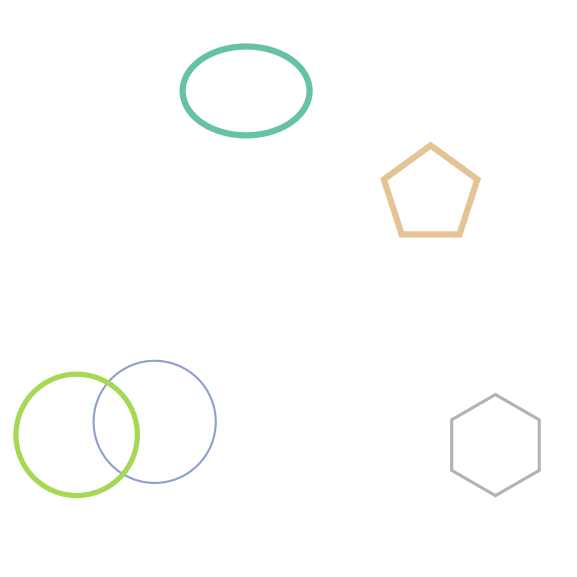[{"shape": "oval", "thickness": 3, "radius": 0.55, "center": [0.426, 0.842]}, {"shape": "circle", "thickness": 1, "radius": 0.53, "center": [0.268, 0.269]}, {"shape": "circle", "thickness": 2.5, "radius": 0.53, "center": [0.133, 0.246]}, {"shape": "pentagon", "thickness": 3, "radius": 0.43, "center": [0.746, 0.662]}, {"shape": "hexagon", "thickness": 1.5, "radius": 0.44, "center": [0.858, 0.228]}]